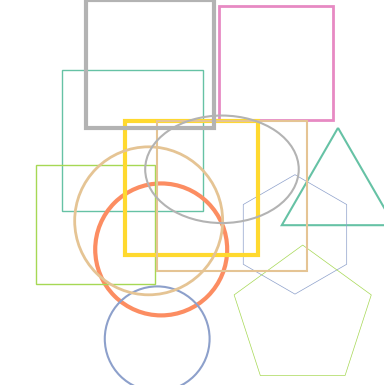[{"shape": "triangle", "thickness": 1.5, "radius": 0.84, "center": [0.878, 0.499]}, {"shape": "square", "thickness": 1, "radius": 0.92, "center": [0.344, 0.635]}, {"shape": "circle", "thickness": 3, "radius": 0.86, "center": [0.419, 0.352]}, {"shape": "circle", "thickness": 1.5, "radius": 0.68, "center": [0.408, 0.12]}, {"shape": "hexagon", "thickness": 0.5, "radius": 0.78, "center": [0.766, 0.391]}, {"shape": "square", "thickness": 2, "radius": 0.74, "center": [0.717, 0.836]}, {"shape": "pentagon", "thickness": 0.5, "radius": 0.94, "center": [0.786, 0.176]}, {"shape": "square", "thickness": 1, "radius": 0.77, "center": [0.248, 0.417]}, {"shape": "square", "thickness": 3, "radius": 0.87, "center": [0.497, 0.512]}, {"shape": "square", "thickness": 1.5, "radius": 0.98, "center": [0.603, 0.491]}, {"shape": "circle", "thickness": 2, "radius": 0.96, "center": [0.386, 0.426]}, {"shape": "oval", "thickness": 1.5, "radius": 1.0, "center": [0.577, 0.56]}, {"shape": "square", "thickness": 3, "radius": 0.83, "center": [0.391, 0.834]}]